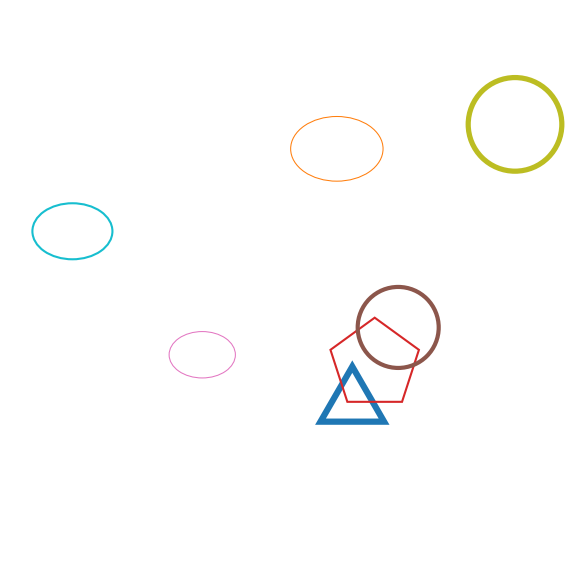[{"shape": "triangle", "thickness": 3, "radius": 0.32, "center": [0.61, 0.301]}, {"shape": "oval", "thickness": 0.5, "radius": 0.4, "center": [0.583, 0.741]}, {"shape": "pentagon", "thickness": 1, "radius": 0.4, "center": [0.649, 0.368]}, {"shape": "circle", "thickness": 2, "radius": 0.35, "center": [0.69, 0.432]}, {"shape": "oval", "thickness": 0.5, "radius": 0.29, "center": [0.35, 0.385]}, {"shape": "circle", "thickness": 2.5, "radius": 0.41, "center": [0.892, 0.784]}, {"shape": "oval", "thickness": 1, "radius": 0.35, "center": [0.125, 0.599]}]